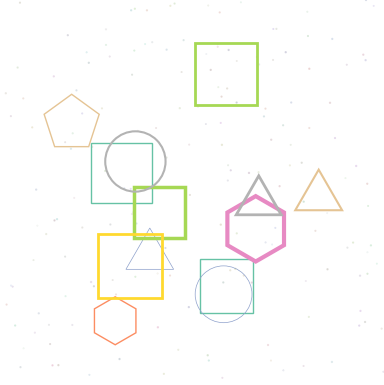[{"shape": "square", "thickness": 1, "radius": 0.39, "center": [0.316, 0.55]}, {"shape": "square", "thickness": 1, "radius": 0.35, "center": [0.588, 0.257]}, {"shape": "hexagon", "thickness": 1, "radius": 0.31, "center": [0.299, 0.167]}, {"shape": "circle", "thickness": 0.5, "radius": 0.37, "center": [0.581, 0.236]}, {"shape": "triangle", "thickness": 0.5, "radius": 0.36, "center": [0.389, 0.336]}, {"shape": "hexagon", "thickness": 3, "radius": 0.42, "center": [0.664, 0.406]}, {"shape": "square", "thickness": 2, "radius": 0.4, "center": [0.587, 0.808]}, {"shape": "square", "thickness": 2.5, "radius": 0.33, "center": [0.414, 0.447]}, {"shape": "square", "thickness": 2, "radius": 0.42, "center": [0.338, 0.309]}, {"shape": "pentagon", "thickness": 1, "radius": 0.38, "center": [0.186, 0.68]}, {"shape": "triangle", "thickness": 1.5, "radius": 0.35, "center": [0.828, 0.489]}, {"shape": "circle", "thickness": 1.5, "radius": 0.39, "center": [0.352, 0.581]}, {"shape": "triangle", "thickness": 2, "radius": 0.34, "center": [0.672, 0.476]}]